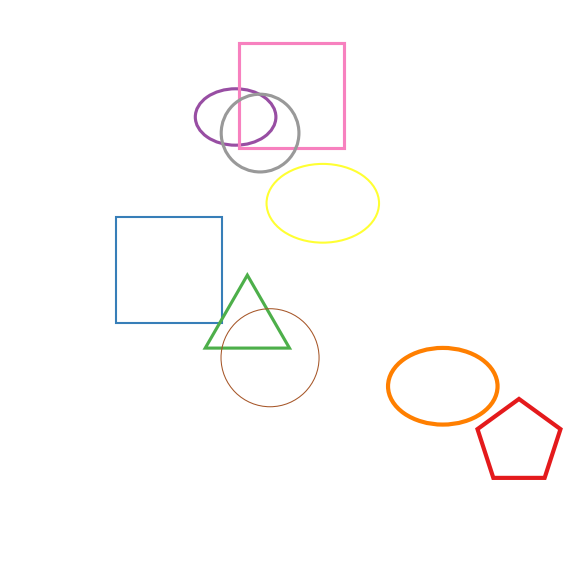[{"shape": "pentagon", "thickness": 2, "radius": 0.38, "center": [0.899, 0.233]}, {"shape": "square", "thickness": 1, "radius": 0.46, "center": [0.292, 0.531]}, {"shape": "triangle", "thickness": 1.5, "radius": 0.42, "center": [0.428, 0.438]}, {"shape": "oval", "thickness": 1.5, "radius": 0.35, "center": [0.408, 0.797]}, {"shape": "oval", "thickness": 2, "radius": 0.47, "center": [0.767, 0.33]}, {"shape": "oval", "thickness": 1, "radius": 0.49, "center": [0.559, 0.647]}, {"shape": "circle", "thickness": 0.5, "radius": 0.42, "center": [0.468, 0.38]}, {"shape": "square", "thickness": 1.5, "radius": 0.45, "center": [0.504, 0.834]}, {"shape": "circle", "thickness": 1.5, "radius": 0.34, "center": [0.45, 0.769]}]